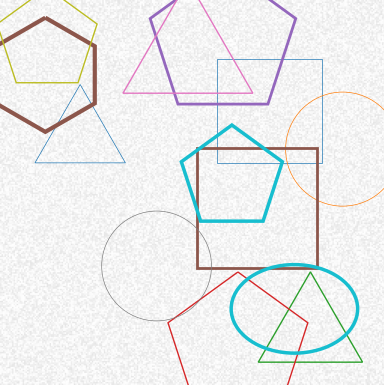[{"shape": "square", "thickness": 0.5, "radius": 0.68, "center": [0.699, 0.712]}, {"shape": "triangle", "thickness": 0.5, "radius": 0.68, "center": [0.208, 0.645]}, {"shape": "circle", "thickness": 0.5, "radius": 0.74, "center": [0.89, 0.613]}, {"shape": "triangle", "thickness": 1, "radius": 0.78, "center": [0.806, 0.137]}, {"shape": "pentagon", "thickness": 1, "radius": 0.95, "center": [0.618, 0.103]}, {"shape": "pentagon", "thickness": 2, "radius": 0.99, "center": [0.579, 0.89]}, {"shape": "hexagon", "thickness": 3, "radius": 0.74, "center": [0.118, 0.806]}, {"shape": "square", "thickness": 2, "radius": 0.78, "center": [0.667, 0.461]}, {"shape": "triangle", "thickness": 1, "radius": 0.97, "center": [0.488, 0.855]}, {"shape": "circle", "thickness": 0.5, "radius": 0.71, "center": [0.407, 0.309]}, {"shape": "pentagon", "thickness": 1, "radius": 0.68, "center": [0.122, 0.895]}, {"shape": "oval", "thickness": 2.5, "radius": 0.82, "center": [0.765, 0.198]}, {"shape": "pentagon", "thickness": 2.5, "radius": 0.69, "center": [0.602, 0.537]}]